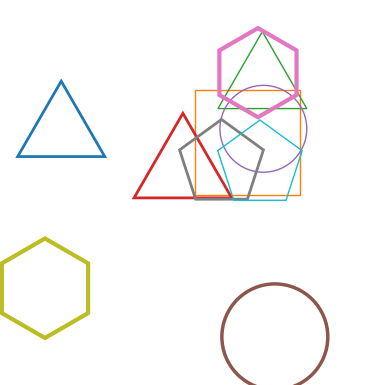[{"shape": "triangle", "thickness": 2, "radius": 0.65, "center": [0.159, 0.659]}, {"shape": "square", "thickness": 1, "radius": 0.68, "center": [0.643, 0.629]}, {"shape": "triangle", "thickness": 1, "radius": 0.67, "center": [0.681, 0.785]}, {"shape": "triangle", "thickness": 2, "radius": 0.73, "center": [0.475, 0.559]}, {"shape": "circle", "thickness": 1, "radius": 0.56, "center": [0.684, 0.665]}, {"shape": "circle", "thickness": 2.5, "radius": 0.69, "center": [0.714, 0.125]}, {"shape": "hexagon", "thickness": 3, "radius": 0.58, "center": [0.67, 0.811]}, {"shape": "pentagon", "thickness": 2, "radius": 0.57, "center": [0.575, 0.575]}, {"shape": "hexagon", "thickness": 3, "radius": 0.65, "center": [0.117, 0.251]}, {"shape": "pentagon", "thickness": 1, "radius": 0.58, "center": [0.675, 0.573]}]